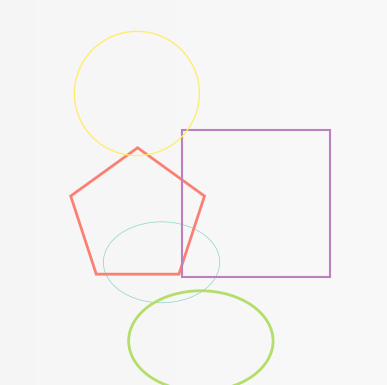[{"shape": "oval", "thickness": 0.5, "radius": 0.75, "center": [0.417, 0.319]}, {"shape": "pentagon", "thickness": 2, "radius": 0.91, "center": [0.355, 0.435]}, {"shape": "oval", "thickness": 2, "radius": 0.93, "center": [0.518, 0.114]}, {"shape": "square", "thickness": 1.5, "radius": 0.96, "center": [0.661, 0.472]}, {"shape": "circle", "thickness": 1, "radius": 0.81, "center": [0.353, 0.757]}]